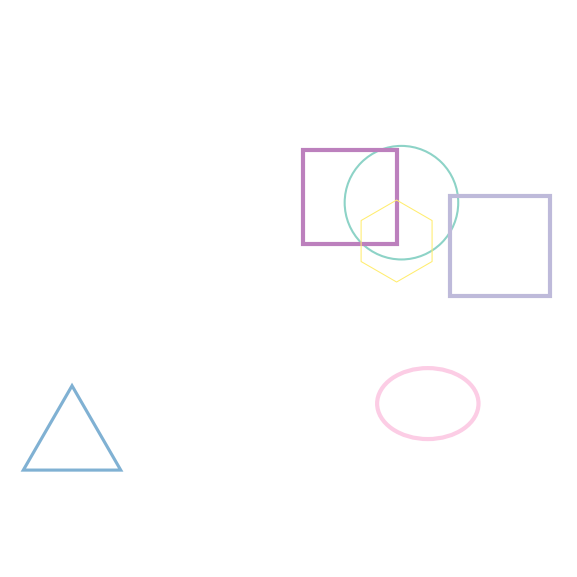[{"shape": "circle", "thickness": 1, "radius": 0.49, "center": [0.695, 0.648]}, {"shape": "square", "thickness": 2, "radius": 0.43, "center": [0.866, 0.574]}, {"shape": "triangle", "thickness": 1.5, "radius": 0.49, "center": [0.125, 0.234]}, {"shape": "oval", "thickness": 2, "radius": 0.44, "center": [0.741, 0.3]}, {"shape": "square", "thickness": 2, "radius": 0.41, "center": [0.607, 0.658]}, {"shape": "hexagon", "thickness": 0.5, "radius": 0.35, "center": [0.687, 0.582]}]